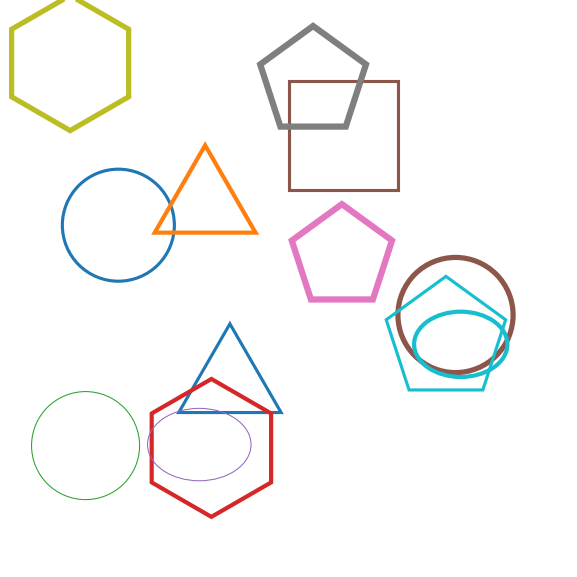[{"shape": "triangle", "thickness": 1.5, "radius": 0.51, "center": [0.398, 0.336]}, {"shape": "circle", "thickness": 1.5, "radius": 0.48, "center": [0.205, 0.609]}, {"shape": "triangle", "thickness": 2, "radius": 0.5, "center": [0.355, 0.647]}, {"shape": "circle", "thickness": 0.5, "radius": 0.47, "center": [0.148, 0.228]}, {"shape": "hexagon", "thickness": 2, "radius": 0.6, "center": [0.366, 0.224]}, {"shape": "oval", "thickness": 0.5, "radius": 0.45, "center": [0.345, 0.229]}, {"shape": "square", "thickness": 1.5, "radius": 0.47, "center": [0.595, 0.765]}, {"shape": "circle", "thickness": 2.5, "radius": 0.5, "center": [0.789, 0.454]}, {"shape": "pentagon", "thickness": 3, "radius": 0.46, "center": [0.592, 0.554]}, {"shape": "pentagon", "thickness": 3, "radius": 0.48, "center": [0.542, 0.858]}, {"shape": "hexagon", "thickness": 2.5, "radius": 0.59, "center": [0.121, 0.89]}, {"shape": "oval", "thickness": 2, "radius": 0.4, "center": [0.798, 0.403]}, {"shape": "pentagon", "thickness": 1.5, "radius": 0.54, "center": [0.772, 0.412]}]